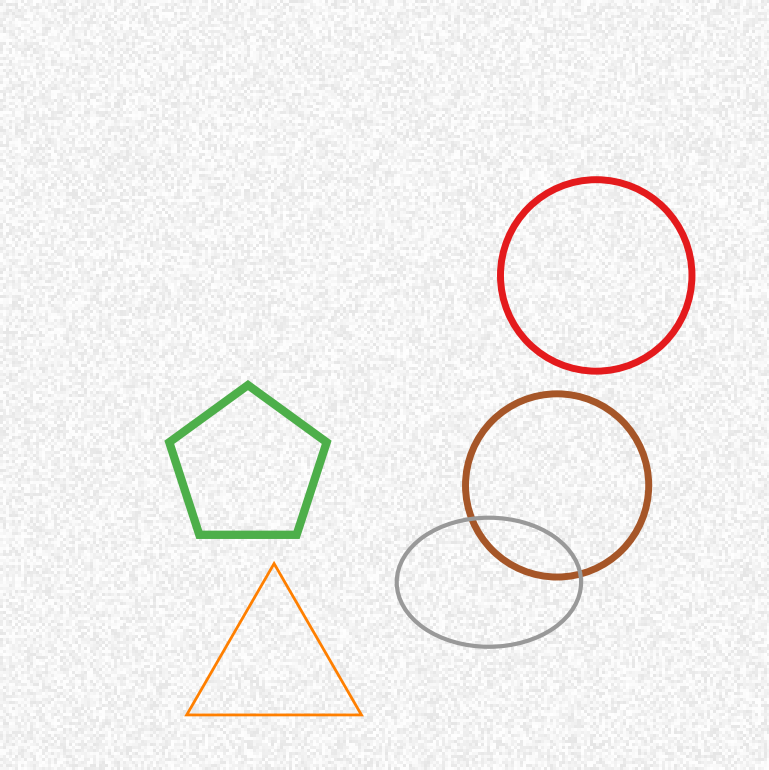[{"shape": "circle", "thickness": 2.5, "radius": 0.62, "center": [0.774, 0.642]}, {"shape": "pentagon", "thickness": 3, "radius": 0.54, "center": [0.322, 0.392]}, {"shape": "triangle", "thickness": 1, "radius": 0.66, "center": [0.356, 0.137]}, {"shape": "circle", "thickness": 2.5, "radius": 0.59, "center": [0.724, 0.37]}, {"shape": "oval", "thickness": 1.5, "radius": 0.6, "center": [0.635, 0.244]}]